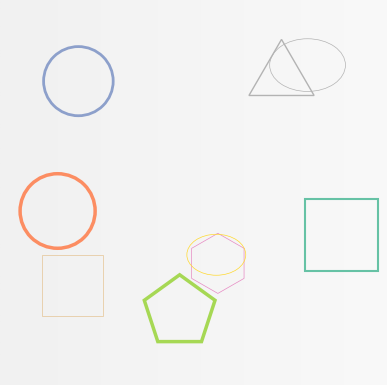[{"shape": "square", "thickness": 1.5, "radius": 0.47, "center": [0.882, 0.39]}, {"shape": "circle", "thickness": 2.5, "radius": 0.48, "center": [0.149, 0.452]}, {"shape": "circle", "thickness": 2, "radius": 0.45, "center": [0.202, 0.789]}, {"shape": "hexagon", "thickness": 0.5, "radius": 0.39, "center": [0.562, 0.316]}, {"shape": "pentagon", "thickness": 2.5, "radius": 0.48, "center": [0.464, 0.19]}, {"shape": "oval", "thickness": 0.5, "radius": 0.38, "center": [0.558, 0.338]}, {"shape": "square", "thickness": 0.5, "radius": 0.39, "center": [0.187, 0.258]}, {"shape": "oval", "thickness": 0.5, "radius": 0.49, "center": [0.794, 0.831]}, {"shape": "triangle", "thickness": 1, "radius": 0.49, "center": [0.727, 0.801]}]